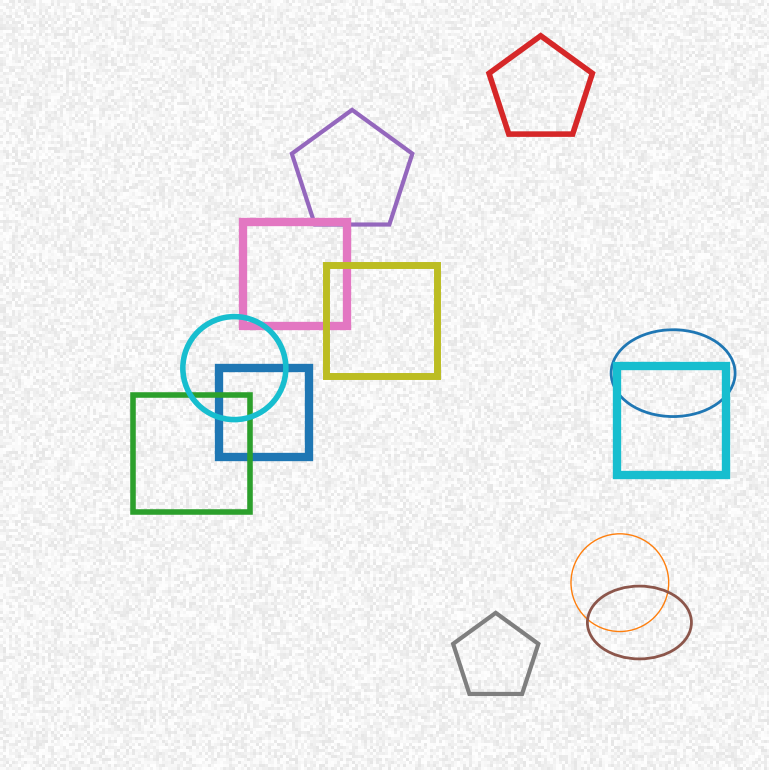[{"shape": "square", "thickness": 3, "radius": 0.29, "center": [0.343, 0.465]}, {"shape": "oval", "thickness": 1, "radius": 0.4, "center": [0.874, 0.515]}, {"shape": "circle", "thickness": 0.5, "radius": 0.32, "center": [0.805, 0.243]}, {"shape": "square", "thickness": 2, "radius": 0.38, "center": [0.249, 0.411]}, {"shape": "pentagon", "thickness": 2, "radius": 0.35, "center": [0.702, 0.883]}, {"shape": "pentagon", "thickness": 1.5, "radius": 0.41, "center": [0.457, 0.775]}, {"shape": "oval", "thickness": 1, "radius": 0.34, "center": [0.83, 0.192]}, {"shape": "square", "thickness": 3, "radius": 0.34, "center": [0.383, 0.644]}, {"shape": "pentagon", "thickness": 1.5, "radius": 0.29, "center": [0.644, 0.146]}, {"shape": "square", "thickness": 2.5, "radius": 0.36, "center": [0.495, 0.584]}, {"shape": "square", "thickness": 3, "radius": 0.35, "center": [0.872, 0.454]}, {"shape": "circle", "thickness": 2, "radius": 0.33, "center": [0.304, 0.522]}]